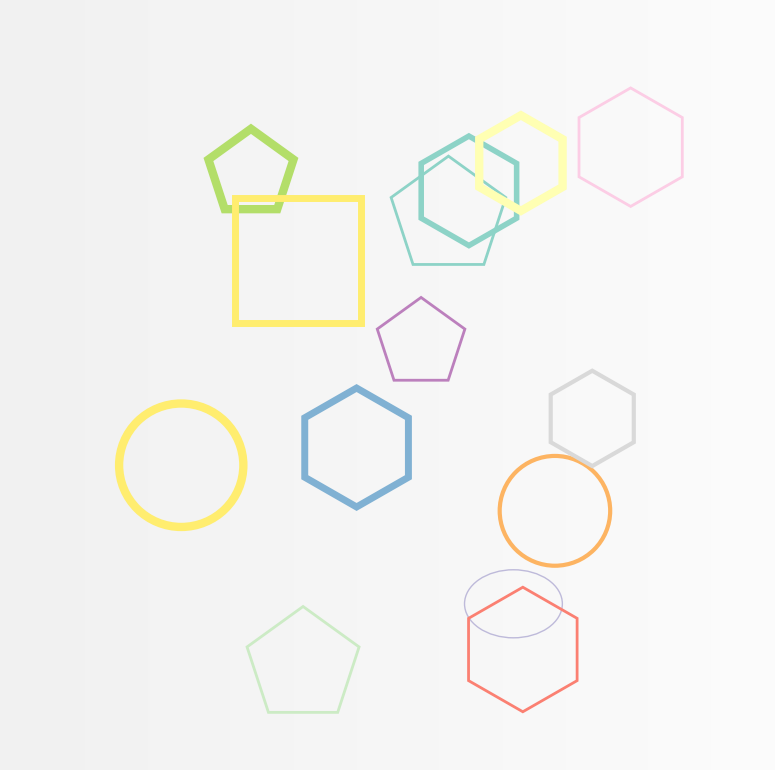[{"shape": "pentagon", "thickness": 1, "radius": 0.39, "center": [0.579, 0.719]}, {"shape": "hexagon", "thickness": 2, "radius": 0.36, "center": [0.605, 0.752]}, {"shape": "hexagon", "thickness": 3, "radius": 0.31, "center": [0.672, 0.788]}, {"shape": "oval", "thickness": 0.5, "radius": 0.32, "center": [0.663, 0.216]}, {"shape": "hexagon", "thickness": 1, "radius": 0.4, "center": [0.675, 0.157]}, {"shape": "hexagon", "thickness": 2.5, "radius": 0.39, "center": [0.46, 0.419]}, {"shape": "circle", "thickness": 1.5, "radius": 0.36, "center": [0.716, 0.337]}, {"shape": "pentagon", "thickness": 3, "radius": 0.29, "center": [0.324, 0.775]}, {"shape": "hexagon", "thickness": 1, "radius": 0.38, "center": [0.814, 0.809]}, {"shape": "hexagon", "thickness": 1.5, "radius": 0.31, "center": [0.764, 0.457]}, {"shape": "pentagon", "thickness": 1, "radius": 0.3, "center": [0.543, 0.554]}, {"shape": "pentagon", "thickness": 1, "radius": 0.38, "center": [0.391, 0.136]}, {"shape": "square", "thickness": 2.5, "radius": 0.41, "center": [0.385, 0.661]}, {"shape": "circle", "thickness": 3, "radius": 0.4, "center": [0.234, 0.396]}]